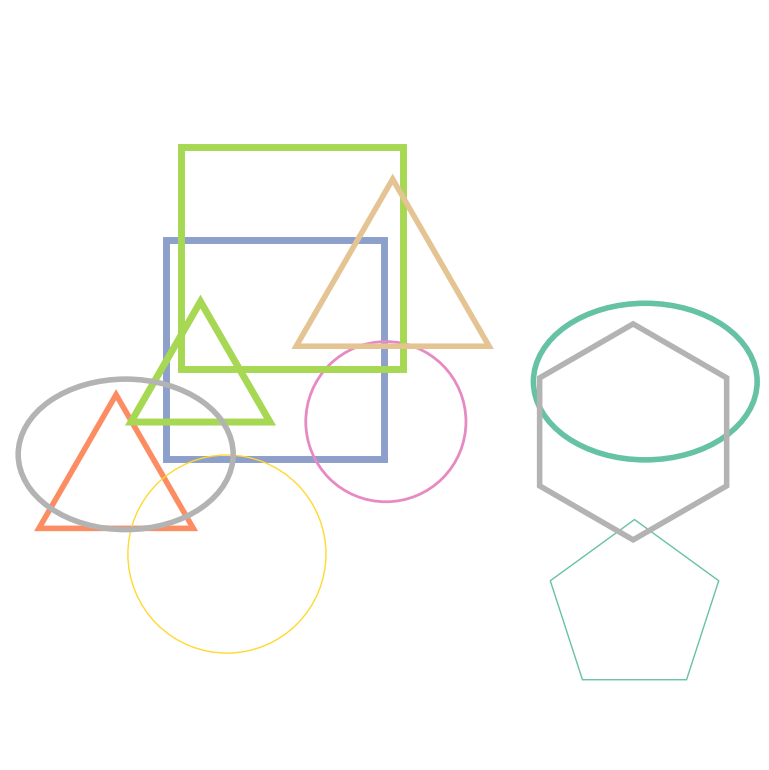[{"shape": "oval", "thickness": 2, "radius": 0.73, "center": [0.838, 0.504]}, {"shape": "pentagon", "thickness": 0.5, "radius": 0.57, "center": [0.824, 0.21]}, {"shape": "triangle", "thickness": 2, "radius": 0.58, "center": [0.151, 0.372]}, {"shape": "square", "thickness": 2.5, "radius": 0.71, "center": [0.357, 0.546]}, {"shape": "circle", "thickness": 1, "radius": 0.52, "center": [0.501, 0.452]}, {"shape": "square", "thickness": 2.5, "radius": 0.72, "center": [0.379, 0.665]}, {"shape": "triangle", "thickness": 2.5, "radius": 0.52, "center": [0.26, 0.504]}, {"shape": "circle", "thickness": 0.5, "radius": 0.64, "center": [0.295, 0.28]}, {"shape": "triangle", "thickness": 2, "radius": 0.72, "center": [0.51, 0.623]}, {"shape": "hexagon", "thickness": 2, "radius": 0.7, "center": [0.822, 0.439]}, {"shape": "oval", "thickness": 2, "radius": 0.7, "center": [0.163, 0.41]}]